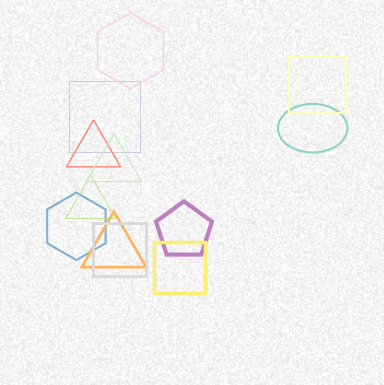[{"shape": "oval", "thickness": 1.5, "radius": 0.45, "center": [0.812, 0.667]}, {"shape": "square", "thickness": 1.5, "radius": 0.37, "center": [0.824, 0.779]}, {"shape": "square", "thickness": 0.5, "radius": 0.46, "center": [0.272, 0.699]}, {"shape": "triangle", "thickness": 1, "radius": 0.41, "center": [0.243, 0.607]}, {"shape": "hexagon", "thickness": 1.5, "radius": 0.44, "center": [0.198, 0.412]}, {"shape": "triangle", "thickness": 2, "radius": 0.48, "center": [0.296, 0.354]}, {"shape": "triangle", "thickness": 0.5, "radius": 0.37, "center": [0.236, 0.47]}, {"shape": "hexagon", "thickness": 1, "radius": 0.49, "center": [0.339, 0.868]}, {"shape": "square", "thickness": 2, "radius": 0.34, "center": [0.31, 0.352]}, {"shape": "pentagon", "thickness": 3, "radius": 0.38, "center": [0.478, 0.401]}, {"shape": "triangle", "thickness": 1, "radius": 0.42, "center": [0.296, 0.57]}, {"shape": "square", "thickness": 2.5, "radius": 0.33, "center": [0.466, 0.305]}]